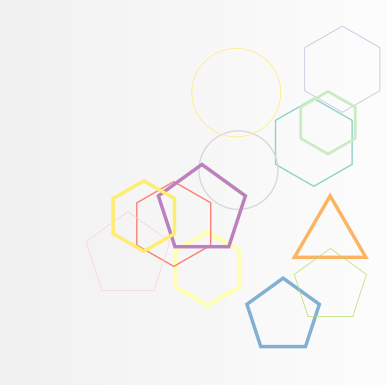[{"shape": "hexagon", "thickness": 1, "radius": 0.57, "center": [0.81, 0.63]}, {"shape": "hexagon", "thickness": 3, "radius": 0.48, "center": [0.536, 0.302]}, {"shape": "hexagon", "thickness": 0.5, "radius": 0.56, "center": [0.883, 0.82]}, {"shape": "hexagon", "thickness": 1, "radius": 0.55, "center": [0.448, 0.418]}, {"shape": "pentagon", "thickness": 2.5, "radius": 0.49, "center": [0.731, 0.179]}, {"shape": "triangle", "thickness": 2.5, "radius": 0.53, "center": [0.852, 0.385]}, {"shape": "pentagon", "thickness": 0.5, "radius": 0.49, "center": [0.853, 0.257]}, {"shape": "pentagon", "thickness": 0.5, "radius": 0.57, "center": [0.33, 0.337]}, {"shape": "circle", "thickness": 1, "radius": 0.51, "center": [0.615, 0.558]}, {"shape": "pentagon", "thickness": 2.5, "radius": 0.59, "center": [0.521, 0.455]}, {"shape": "hexagon", "thickness": 2, "radius": 0.41, "center": [0.846, 0.681]}, {"shape": "hexagon", "thickness": 2.5, "radius": 0.46, "center": [0.371, 0.439]}, {"shape": "circle", "thickness": 0.5, "radius": 0.57, "center": [0.61, 0.759]}]